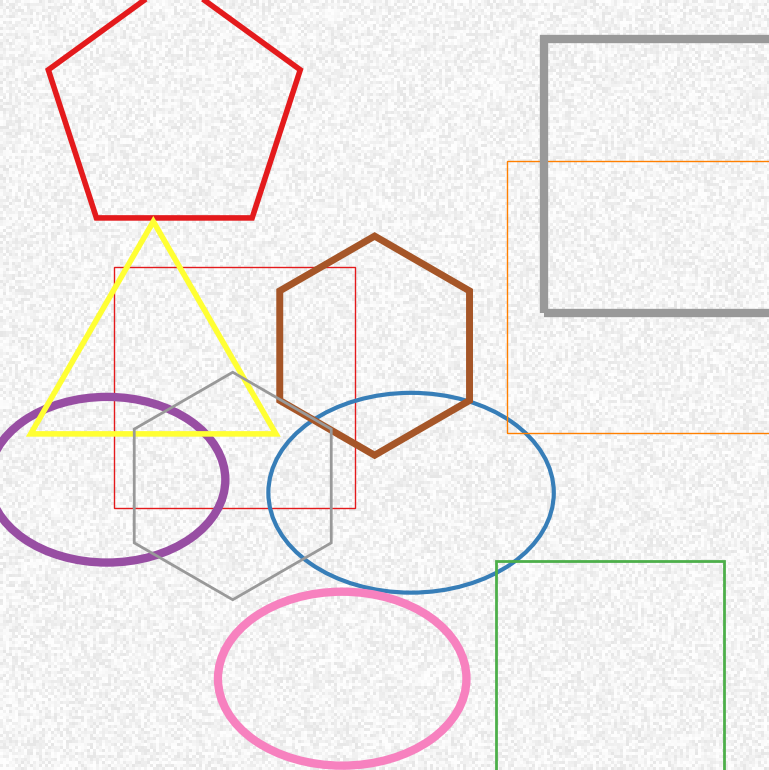[{"shape": "square", "thickness": 0.5, "radius": 0.78, "center": [0.304, 0.496]}, {"shape": "pentagon", "thickness": 2, "radius": 0.86, "center": [0.226, 0.856]}, {"shape": "oval", "thickness": 1.5, "radius": 0.93, "center": [0.534, 0.36]}, {"shape": "square", "thickness": 1, "radius": 0.74, "center": [0.792, 0.123]}, {"shape": "oval", "thickness": 3, "radius": 0.77, "center": [0.139, 0.377]}, {"shape": "square", "thickness": 0.5, "radius": 0.88, "center": [0.835, 0.615]}, {"shape": "triangle", "thickness": 2, "radius": 0.92, "center": [0.199, 0.528]}, {"shape": "hexagon", "thickness": 2.5, "radius": 0.71, "center": [0.487, 0.551]}, {"shape": "oval", "thickness": 3, "radius": 0.81, "center": [0.444, 0.119]}, {"shape": "square", "thickness": 3, "radius": 0.89, "center": [0.884, 0.772]}, {"shape": "hexagon", "thickness": 1, "radius": 0.74, "center": [0.302, 0.369]}]